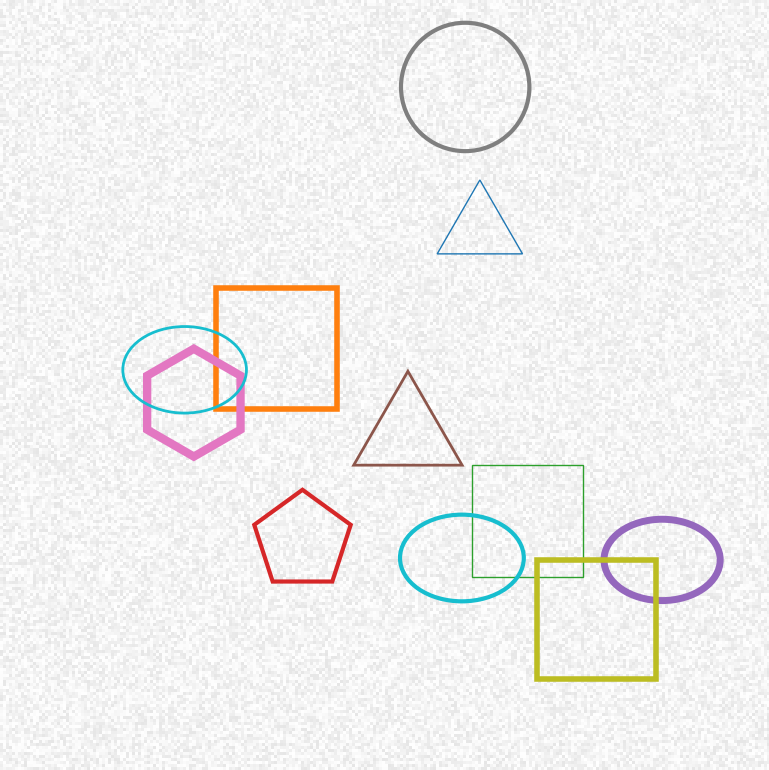[{"shape": "triangle", "thickness": 0.5, "radius": 0.32, "center": [0.623, 0.702]}, {"shape": "square", "thickness": 2, "radius": 0.39, "center": [0.359, 0.547]}, {"shape": "square", "thickness": 0.5, "radius": 0.36, "center": [0.685, 0.323]}, {"shape": "pentagon", "thickness": 1.5, "radius": 0.33, "center": [0.393, 0.298]}, {"shape": "oval", "thickness": 2.5, "radius": 0.38, "center": [0.86, 0.273]}, {"shape": "triangle", "thickness": 1, "radius": 0.41, "center": [0.53, 0.437]}, {"shape": "hexagon", "thickness": 3, "radius": 0.35, "center": [0.252, 0.477]}, {"shape": "circle", "thickness": 1.5, "radius": 0.42, "center": [0.604, 0.887]}, {"shape": "square", "thickness": 2, "radius": 0.39, "center": [0.775, 0.195]}, {"shape": "oval", "thickness": 1, "radius": 0.4, "center": [0.24, 0.52]}, {"shape": "oval", "thickness": 1.5, "radius": 0.4, "center": [0.6, 0.275]}]